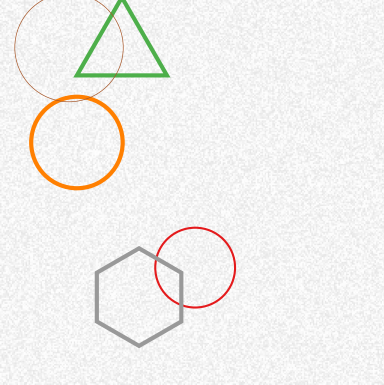[{"shape": "circle", "thickness": 1.5, "radius": 0.52, "center": [0.507, 0.305]}, {"shape": "triangle", "thickness": 3, "radius": 0.68, "center": [0.317, 0.872]}, {"shape": "circle", "thickness": 3, "radius": 0.59, "center": [0.2, 0.63]}, {"shape": "circle", "thickness": 0.5, "radius": 0.7, "center": [0.179, 0.877]}, {"shape": "hexagon", "thickness": 3, "radius": 0.63, "center": [0.361, 0.228]}]